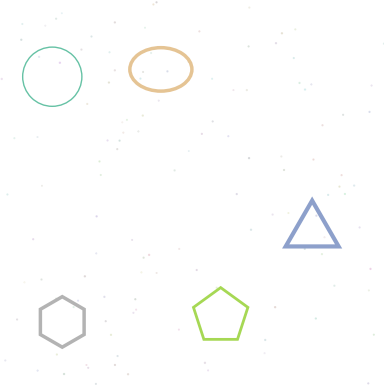[{"shape": "circle", "thickness": 1, "radius": 0.38, "center": [0.136, 0.801]}, {"shape": "triangle", "thickness": 3, "radius": 0.4, "center": [0.811, 0.4]}, {"shape": "pentagon", "thickness": 2, "radius": 0.37, "center": [0.573, 0.179]}, {"shape": "oval", "thickness": 2.5, "radius": 0.4, "center": [0.418, 0.82]}, {"shape": "hexagon", "thickness": 2.5, "radius": 0.33, "center": [0.162, 0.164]}]